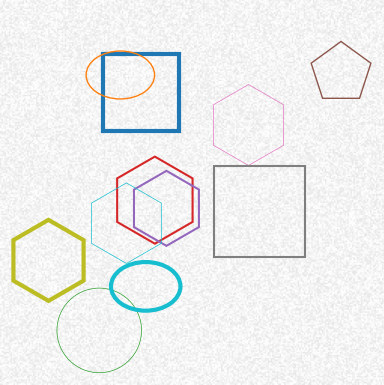[{"shape": "square", "thickness": 3, "radius": 0.5, "center": [0.366, 0.76]}, {"shape": "oval", "thickness": 1, "radius": 0.44, "center": [0.313, 0.805]}, {"shape": "circle", "thickness": 0.5, "radius": 0.55, "center": [0.258, 0.142]}, {"shape": "hexagon", "thickness": 1.5, "radius": 0.57, "center": [0.402, 0.48]}, {"shape": "hexagon", "thickness": 1.5, "radius": 0.49, "center": [0.432, 0.459]}, {"shape": "pentagon", "thickness": 1, "radius": 0.41, "center": [0.886, 0.811]}, {"shape": "hexagon", "thickness": 0.5, "radius": 0.53, "center": [0.645, 0.675]}, {"shape": "square", "thickness": 1.5, "radius": 0.59, "center": [0.675, 0.451]}, {"shape": "hexagon", "thickness": 3, "radius": 0.53, "center": [0.126, 0.324]}, {"shape": "oval", "thickness": 3, "radius": 0.45, "center": [0.378, 0.256]}, {"shape": "hexagon", "thickness": 0.5, "radius": 0.52, "center": [0.328, 0.42]}]